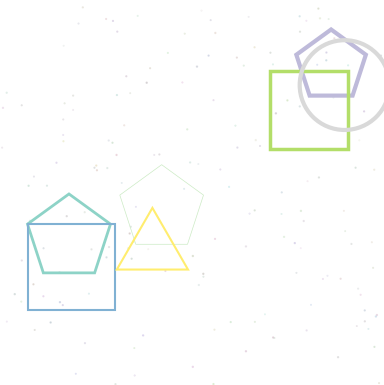[{"shape": "pentagon", "thickness": 2, "radius": 0.57, "center": [0.179, 0.383]}, {"shape": "pentagon", "thickness": 3, "radius": 0.47, "center": [0.86, 0.828]}, {"shape": "square", "thickness": 1.5, "radius": 0.56, "center": [0.186, 0.306]}, {"shape": "square", "thickness": 2.5, "radius": 0.51, "center": [0.803, 0.713]}, {"shape": "circle", "thickness": 3, "radius": 0.58, "center": [0.895, 0.779]}, {"shape": "pentagon", "thickness": 0.5, "radius": 0.57, "center": [0.42, 0.458]}, {"shape": "triangle", "thickness": 1.5, "radius": 0.53, "center": [0.396, 0.353]}]